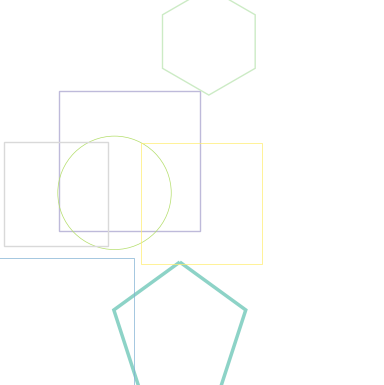[{"shape": "pentagon", "thickness": 2.5, "radius": 0.9, "center": [0.467, 0.139]}, {"shape": "square", "thickness": 1, "radius": 0.91, "center": [0.337, 0.581]}, {"shape": "square", "thickness": 0.5, "radius": 0.98, "center": [0.151, 0.134]}, {"shape": "circle", "thickness": 0.5, "radius": 0.74, "center": [0.297, 0.499]}, {"shape": "square", "thickness": 1, "radius": 0.67, "center": [0.146, 0.495]}, {"shape": "hexagon", "thickness": 1, "radius": 0.69, "center": [0.542, 0.892]}, {"shape": "square", "thickness": 0.5, "radius": 0.78, "center": [0.523, 0.471]}]